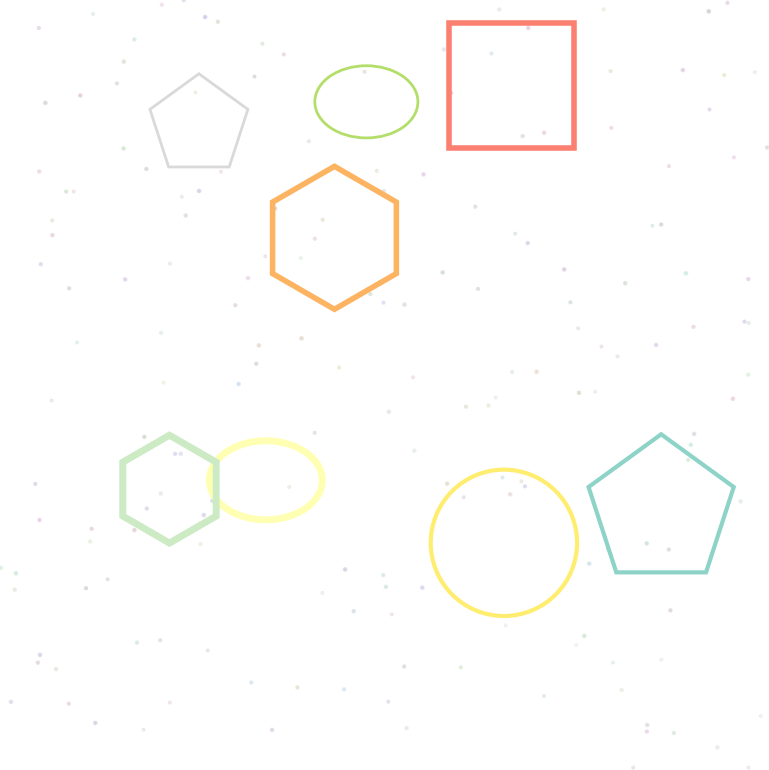[{"shape": "pentagon", "thickness": 1.5, "radius": 0.5, "center": [0.859, 0.337]}, {"shape": "oval", "thickness": 2.5, "radius": 0.37, "center": [0.345, 0.376]}, {"shape": "square", "thickness": 2, "radius": 0.41, "center": [0.664, 0.889]}, {"shape": "hexagon", "thickness": 2, "radius": 0.46, "center": [0.434, 0.691]}, {"shape": "oval", "thickness": 1, "radius": 0.33, "center": [0.476, 0.868]}, {"shape": "pentagon", "thickness": 1, "radius": 0.33, "center": [0.258, 0.837]}, {"shape": "hexagon", "thickness": 2.5, "radius": 0.35, "center": [0.22, 0.365]}, {"shape": "circle", "thickness": 1.5, "radius": 0.48, "center": [0.654, 0.295]}]